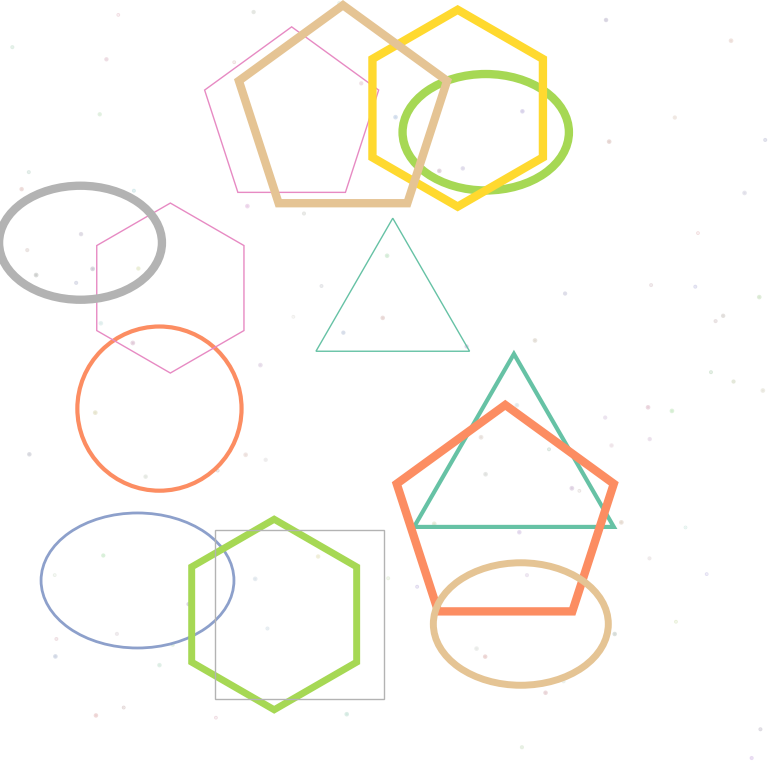[{"shape": "triangle", "thickness": 0.5, "radius": 0.58, "center": [0.51, 0.601]}, {"shape": "triangle", "thickness": 1.5, "radius": 0.75, "center": [0.667, 0.391]}, {"shape": "circle", "thickness": 1.5, "radius": 0.53, "center": [0.207, 0.469]}, {"shape": "pentagon", "thickness": 3, "radius": 0.74, "center": [0.656, 0.326]}, {"shape": "oval", "thickness": 1, "radius": 0.63, "center": [0.179, 0.246]}, {"shape": "pentagon", "thickness": 0.5, "radius": 0.59, "center": [0.379, 0.846]}, {"shape": "hexagon", "thickness": 0.5, "radius": 0.55, "center": [0.221, 0.626]}, {"shape": "hexagon", "thickness": 2.5, "radius": 0.62, "center": [0.356, 0.202]}, {"shape": "oval", "thickness": 3, "radius": 0.54, "center": [0.631, 0.828]}, {"shape": "hexagon", "thickness": 3, "radius": 0.64, "center": [0.594, 0.859]}, {"shape": "oval", "thickness": 2.5, "radius": 0.57, "center": [0.676, 0.19]}, {"shape": "pentagon", "thickness": 3, "radius": 0.71, "center": [0.445, 0.851]}, {"shape": "oval", "thickness": 3, "radius": 0.53, "center": [0.105, 0.685]}, {"shape": "square", "thickness": 0.5, "radius": 0.55, "center": [0.389, 0.202]}]